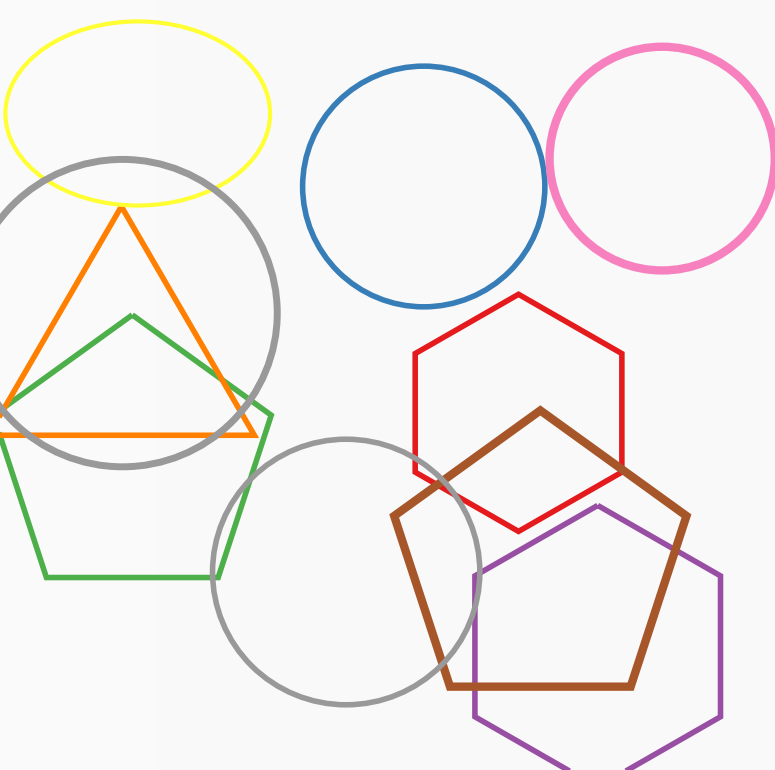[{"shape": "hexagon", "thickness": 2, "radius": 0.77, "center": [0.669, 0.464]}, {"shape": "circle", "thickness": 2, "radius": 0.78, "center": [0.547, 0.758]}, {"shape": "pentagon", "thickness": 2, "radius": 0.94, "center": [0.171, 0.402]}, {"shape": "hexagon", "thickness": 2, "radius": 0.91, "center": [0.771, 0.161]}, {"shape": "triangle", "thickness": 2, "radius": 0.99, "center": [0.157, 0.534]}, {"shape": "oval", "thickness": 1.5, "radius": 0.85, "center": [0.178, 0.853]}, {"shape": "pentagon", "thickness": 3, "radius": 0.99, "center": [0.697, 0.269]}, {"shape": "circle", "thickness": 3, "radius": 0.73, "center": [0.854, 0.794]}, {"shape": "circle", "thickness": 2, "radius": 0.86, "center": [0.447, 0.257]}, {"shape": "circle", "thickness": 2.5, "radius": 1.0, "center": [0.158, 0.593]}]